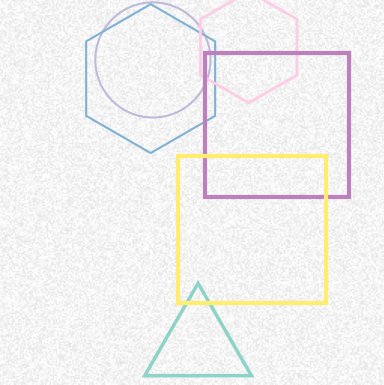[{"shape": "triangle", "thickness": 2.5, "radius": 0.8, "center": [0.514, 0.104]}, {"shape": "circle", "thickness": 1.5, "radius": 0.75, "center": [0.397, 0.844]}, {"shape": "hexagon", "thickness": 1.5, "radius": 0.97, "center": [0.391, 0.796]}, {"shape": "hexagon", "thickness": 2, "radius": 0.72, "center": [0.646, 0.878]}, {"shape": "square", "thickness": 3, "radius": 0.93, "center": [0.719, 0.676]}, {"shape": "square", "thickness": 3, "radius": 0.96, "center": [0.654, 0.403]}]